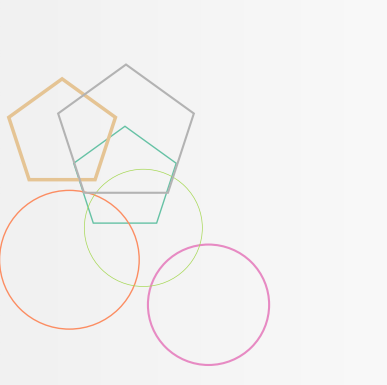[{"shape": "pentagon", "thickness": 1, "radius": 0.7, "center": [0.322, 0.533]}, {"shape": "circle", "thickness": 1, "radius": 0.9, "center": [0.179, 0.325]}, {"shape": "circle", "thickness": 1.5, "radius": 0.78, "center": [0.538, 0.208]}, {"shape": "circle", "thickness": 0.5, "radius": 0.76, "center": [0.37, 0.408]}, {"shape": "pentagon", "thickness": 2.5, "radius": 0.72, "center": [0.16, 0.65]}, {"shape": "pentagon", "thickness": 1.5, "radius": 0.92, "center": [0.325, 0.648]}]